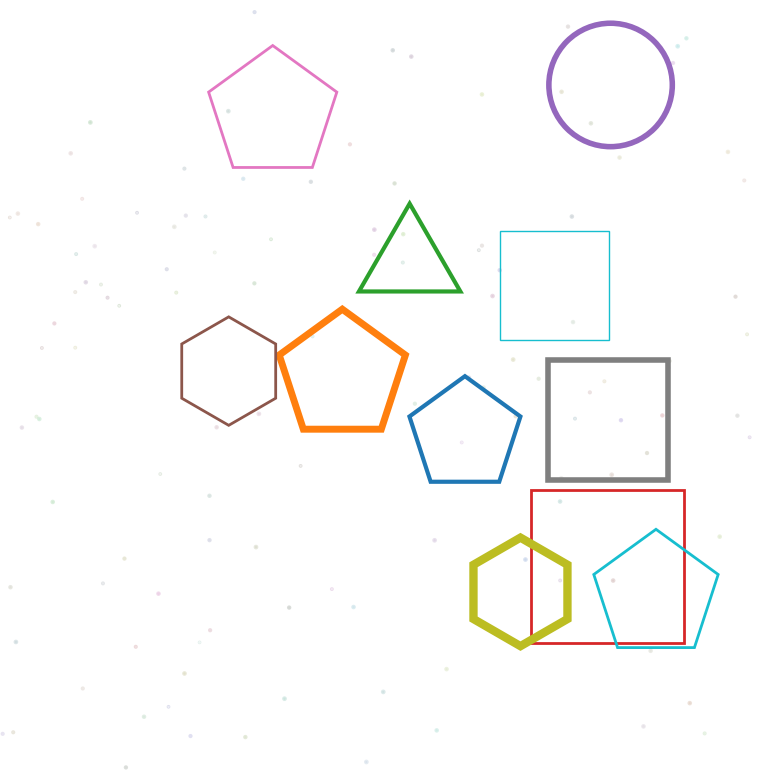[{"shape": "pentagon", "thickness": 1.5, "radius": 0.38, "center": [0.604, 0.436]}, {"shape": "pentagon", "thickness": 2.5, "radius": 0.43, "center": [0.445, 0.512]}, {"shape": "triangle", "thickness": 1.5, "radius": 0.38, "center": [0.532, 0.659]}, {"shape": "square", "thickness": 1, "radius": 0.5, "center": [0.789, 0.264]}, {"shape": "circle", "thickness": 2, "radius": 0.4, "center": [0.793, 0.89]}, {"shape": "hexagon", "thickness": 1, "radius": 0.35, "center": [0.297, 0.518]}, {"shape": "pentagon", "thickness": 1, "radius": 0.44, "center": [0.354, 0.853]}, {"shape": "square", "thickness": 2, "radius": 0.39, "center": [0.79, 0.454]}, {"shape": "hexagon", "thickness": 3, "radius": 0.35, "center": [0.676, 0.231]}, {"shape": "pentagon", "thickness": 1, "radius": 0.42, "center": [0.852, 0.228]}, {"shape": "square", "thickness": 0.5, "radius": 0.35, "center": [0.72, 0.63]}]